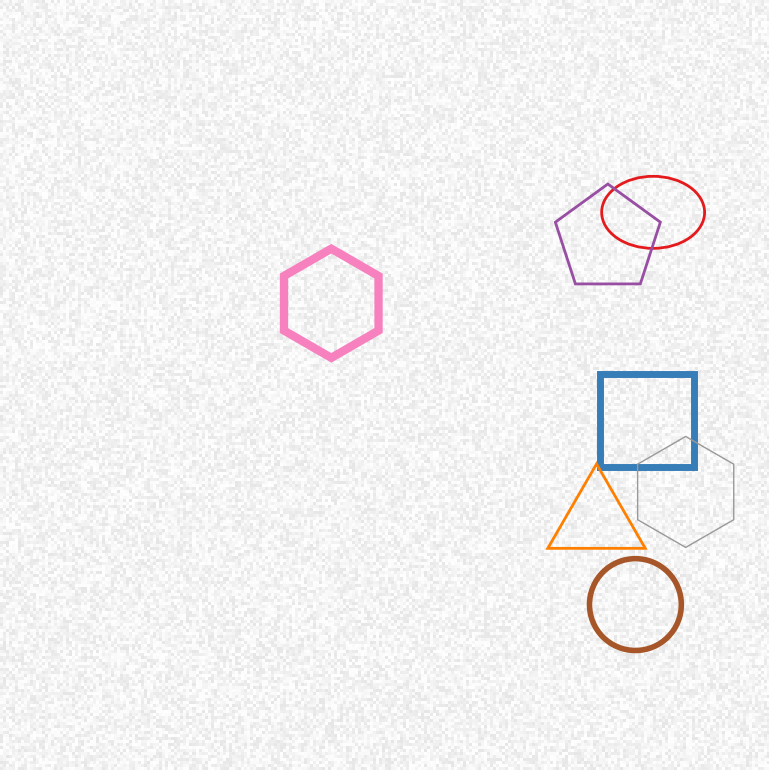[{"shape": "oval", "thickness": 1, "radius": 0.33, "center": [0.848, 0.724]}, {"shape": "square", "thickness": 2.5, "radius": 0.3, "center": [0.84, 0.454]}, {"shape": "pentagon", "thickness": 1, "radius": 0.36, "center": [0.789, 0.689]}, {"shape": "triangle", "thickness": 1, "radius": 0.37, "center": [0.775, 0.324]}, {"shape": "circle", "thickness": 2, "radius": 0.3, "center": [0.825, 0.215]}, {"shape": "hexagon", "thickness": 3, "radius": 0.35, "center": [0.43, 0.606]}, {"shape": "hexagon", "thickness": 0.5, "radius": 0.36, "center": [0.89, 0.361]}]